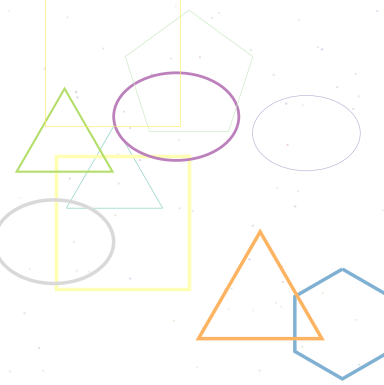[{"shape": "triangle", "thickness": 0.5, "radius": 0.72, "center": [0.298, 0.532]}, {"shape": "square", "thickness": 2.5, "radius": 0.87, "center": [0.318, 0.422]}, {"shape": "oval", "thickness": 0.5, "radius": 0.7, "center": [0.796, 0.654]}, {"shape": "hexagon", "thickness": 2.5, "radius": 0.71, "center": [0.889, 0.159]}, {"shape": "triangle", "thickness": 2.5, "radius": 0.93, "center": [0.676, 0.213]}, {"shape": "triangle", "thickness": 1.5, "radius": 0.72, "center": [0.168, 0.626]}, {"shape": "oval", "thickness": 2.5, "radius": 0.78, "center": [0.14, 0.372]}, {"shape": "oval", "thickness": 2, "radius": 0.81, "center": [0.458, 0.697]}, {"shape": "pentagon", "thickness": 0.5, "radius": 0.87, "center": [0.491, 0.799]}, {"shape": "square", "thickness": 0.5, "radius": 0.88, "center": [0.292, 0.849]}]